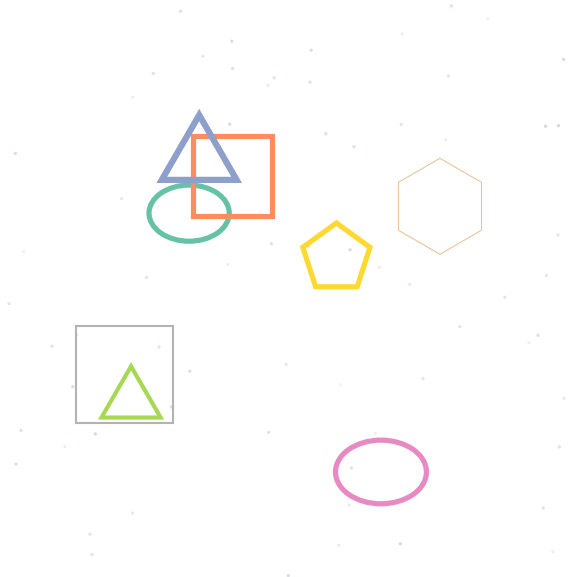[{"shape": "oval", "thickness": 2.5, "radius": 0.35, "center": [0.327, 0.63]}, {"shape": "square", "thickness": 2.5, "radius": 0.35, "center": [0.403, 0.694]}, {"shape": "triangle", "thickness": 3, "radius": 0.37, "center": [0.345, 0.725]}, {"shape": "oval", "thickness": 2.5, "radius": 0.39, "center": [0.66, 0.182]}, {"shape": "triangle", "thickness": 2, "radius": 0.3, "center": [0.227, 0.306]}, {"shape": "pentagon", "thickness": 2.5, "radius": 0.31, "center": [0.583, 0.552]}, {"shape": "hexagon", "thickness": 0.5, "radius": 0.42, "center": [0.762, 0.642]}, {"shape": "square", "thickness": 1, "radius": 0.42, "center": [0.215, 0.35]}]